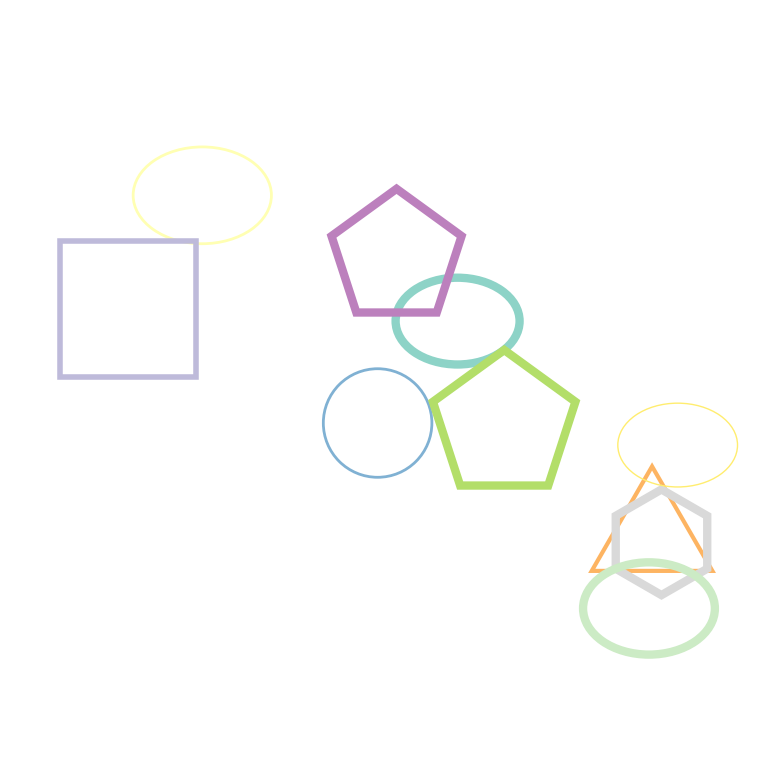[{"shape": "oval", "thickness": 3, "radius": 0.4, "center": [0.594, 0.583]}, {"shape": "oval", "thickness": 1, "radius": 0.45, "center": [0.263, 0.746]}, {"shape": "square", "thickness": 2, "radius": 0.44, "center": [0.166, 0.599]}, {"shape": "circle", "thickness": 1, "radius": 0.35, "center": [0.49, 0.451]}, {"shape": "triangle", "thickness": 1.5, "radius": 0.45, "center": [0.847, 0.304]}, {"shape": "pentagon", "thickness": 3, "radius": 0.49, "center": [0.655, 0.448]}, {"shape": "hexagon", "thickness": 3, "radius": 0.34, "center": [0.859, 0.296]}, {"shape": "pentagon", "thickness": 3, "radius": 0.44, "center": [0.515, 0.666]}, {"shape": "oval", "thickness": 3, "radius": 0.43, "center": [0.843, 0.21]}, {"shape": "oval", "thickness": 0.5, "radius": 0.39, "center": [0.88, 0.422]}]